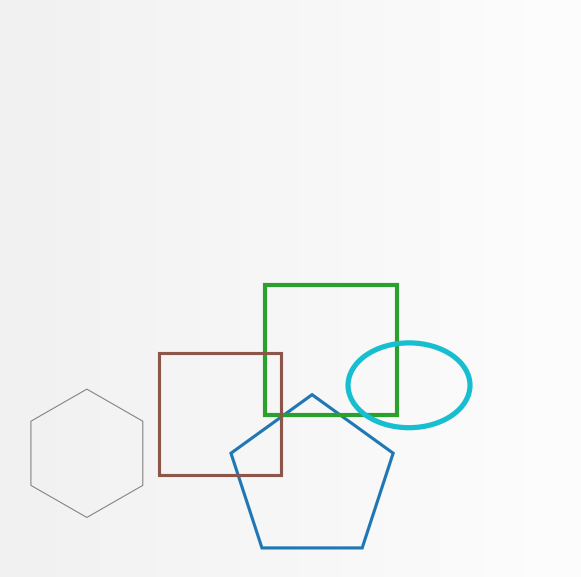[{"shape": "pentagon", "thickness": 1.5, "radius": 0.73, "center": [0.537, 0.169]}, {"shape": "square", "thickness": 2, "radius": 0.56, "center": [0.57, 0.393]}, {"shape": "square", "thickness": 1.5, "radius": 0.53, "center": [0.379, 0.283]}, {"shape": "hexagon", "thickness": 0.5, "radius": 0.56, "center": [0.149, 0.214]}, {"shape": "oval", "thickness": 2.5, "radius": 0.52, "center": [0.704, 0.332]}]